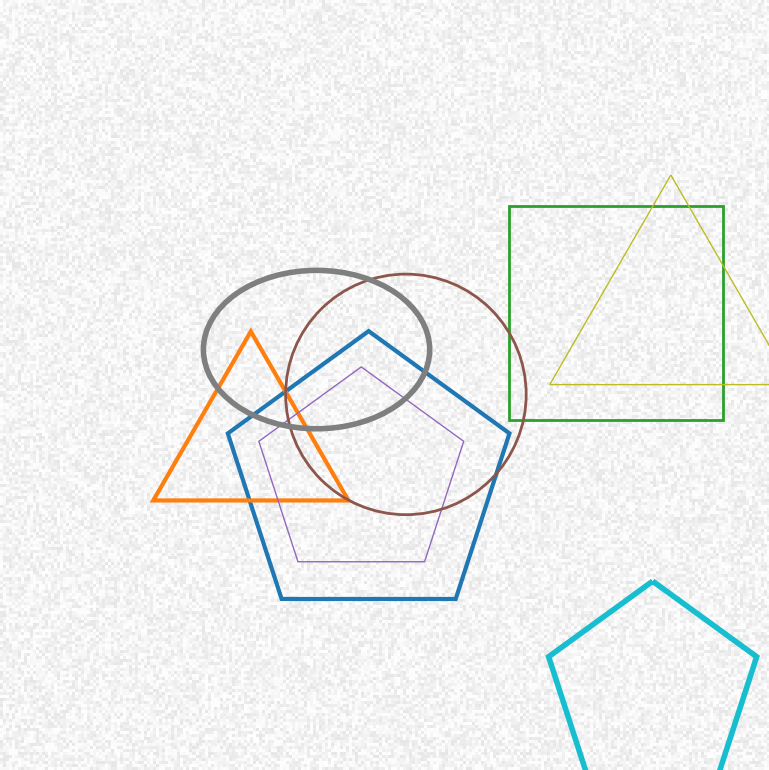[{"shape": "pentagon", "thickness": 1.5, "radius": 0.96, "center": [0.479, 0.378]}, {"shape": "triangle", "thickness": 1.5, "radius": 0.73, "center": [0.326, 0.423]}, {"shape": "square", "thickness": 1, "radius": 0.7, "center": [0.8, 0.593]}, {"shape": "pentagon", "thickness": 0.5, "radius": 0.7, "center": [0.469, 0.384]}, {"shape": "circle", "thickness": 1, "radius": 0.78, "center": [0.527, 0.488]}, {"shape": "oval", "thickness": 2, "radius": 0.73, "center": [0.411, 0.546]}, {"shape": "triangle", "thickness": 0.5, "radius": 0.91, "center": [0.871, 0.591]}, {"shape": "pentagon", "thickness": 2, "radius": 0.71, "center": [0.848, 0.103]}]